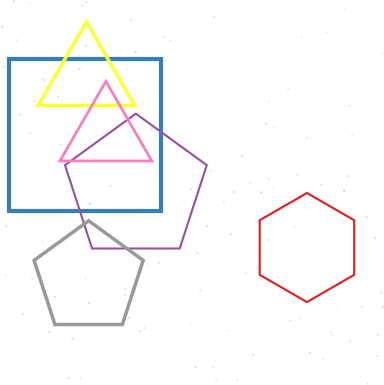[{"shape": "hexagon", "thickness": 1.5, "radius": 0.71, "center": [0.797, 0.357]}, {"shape": "square", "thickness": 3, "radius": 0.98, "center": [0.221, 0.649]}, {"shape": "pentagon", "thickness": 1.5, "radius": 0.97, "center": [0.353, 0.511]}, {"shape": "triangle", "thickness": 2.5, "radius": 0.72, "center": [0.224, 0.799]}, {"shape": "triangle", "thickness": 2, "radius": 0.69, "center": [0.275, 0.651]}, {"shape": "pentagon", "thickness": 2.5, "radius": 0.74, "center": [0.23, 0.278]}]